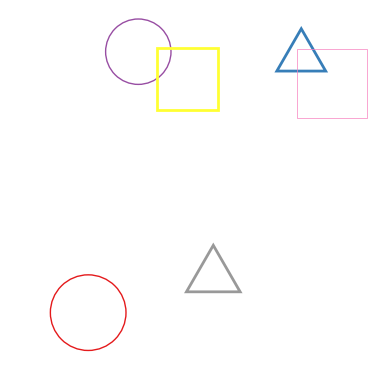[{"shape": "circle", "thickness": 1, "radius": 0.49, "center": [0.229, 0.188]}, {"shape": "triangle", "thickness": 2, "radius": 0.37, "center": [0.782, 0.852]}, {"shape": "circle", "thickness": 1, "radius": 0.42, "center": [0.359, 0.866]}, {"shape": "square", "thickness": 2, "radius": 0.4, "center": [0.487, 0.795]}, {"shape": "square", "thickness": 0.5, "radius": 0.45, "center": [0.863, 0.783]}, {"shape": "triangle", "thickness": 2, "radius": 0.4, "center": [0.554, 0.282]}]